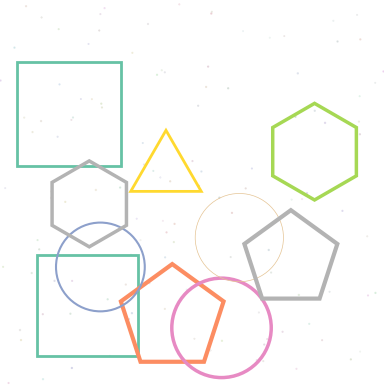[{"shape": "square", "thickness": 2, "radius": 0.66, "center": [0.226, 0.208]}, {"shape": "square", "thickness": 2, "radius": 0.67, "center": [0.179, 0.704]}, {"shape": "pentagon", "thickness": 3, "radius": 0.7, "center": [0.447, 0.174]}, {"shape": "circle", "thickness": 1.5, "radius": 0.58, "center": [0.261, 0.307]}, {"shape": "circle", "thickness": 2.5, "radius": 0.65, "center": [0.575, 0.148]}, {"shape": "hexagon", "thickness": 2.5, "radius": 0.63, "center": [0.817, 0.606]}, {"shape": "triangle", "thickness": 2, "radius": 0.53, "center": [0.431, 0.556]}, {"shape": "circle", "thickness": 0.5, "radius": 0.57, "center": [0.622, 0.383]}, {"shape": "hexagon", "thickness": 2.5, "radius": 0.56, "center": [0.232, 0.47]}, {"shape": "pentagon", "thickness": 3, "radius": 0.63, "center": [0.755, 0.327]}]